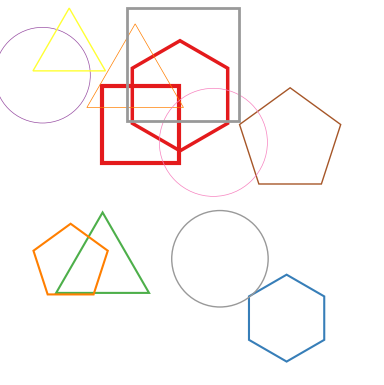[{"shape": "hexagon", "thickness": 2.5, "radius": 0.72, "center": [0.468, 0.751]}, {"shape": "square", "thickness": 3, "radius": 0.5, "center": [0.365, 0.676]}, {"shape": "hexagon", "thickness": 1.5, "radius": 0.56, "center": [0.744, 0.174]}, {"shape": "triangle", "thickness": 1.5, "radius": 0.7, "center": [0.266, 0.309]}, {"shape": "circle", "thickness": 0.5, "radius": 0.62, "center": [0.11, 0.805]}, {"shape": "pentagon", "thickness": 1.5, "radius": 0.51, "center": [0.183, 0.317]}, {"shape": "triangle", "thickness": 0.5, "radius": 0.72, "center": [0.351, 0.793]}, {"shape": "triangle", "thickness": 1, "radius": 0.54, "center": [0.18, 0.87]}, {"shape": "pentagon", "thickness": 1, "radius": 0.69, "center": [0.754, 0.634]}, {"shape": "circle", "thickness": 0.5, "radius": 0.7, "center": [0.554, 0.63]}, {"shape": "circle", "thickness": 1, "radius": 0.63, "center": [0.571, 0.328]}, {"shape": "square", "thickness": 2, "radius": 0.73, "center": [0.475, 0.833]}]